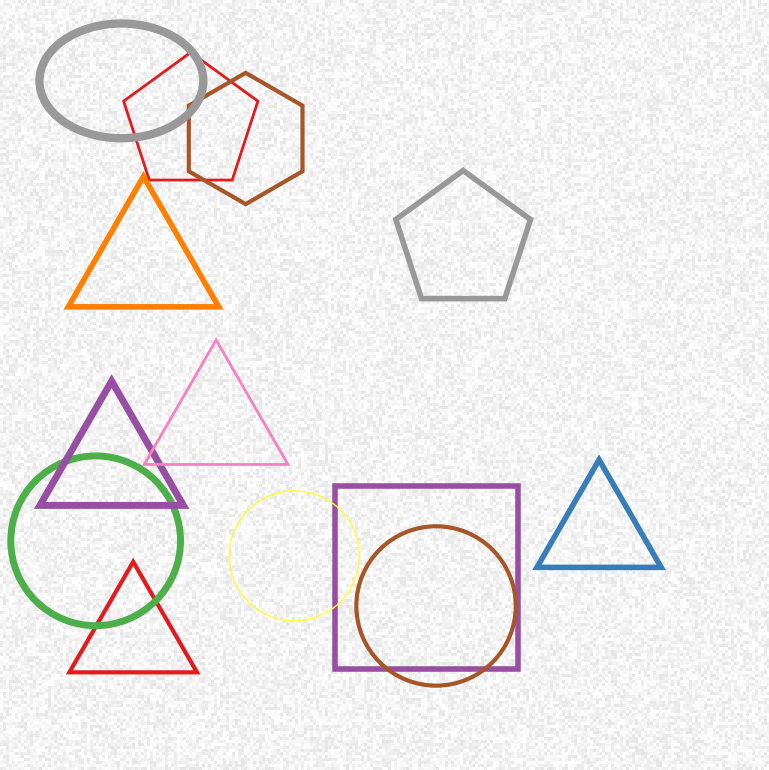[{"shape": "triangle", "thickness": 1.5, "radius": 0.48, "center": [0.173, 0.175]}, {"shape": "pentagon", "thickness": 1, "radius": 0.46, "center": [0.248, 0.84]}, {"shape": "triangle", "thickness": 2, "radius": 0.47, "center": [0.778, 0.31]}, {"shape": "circle", "thickness": 2.5, "radius": 0.55, "center": [0.124, 0.298]}, {"shape": "triangle", "thickness": 2.5, "radius": 0.54, "center": [0.145, 0.397]}, {"shape": "square", "thickness": 2, "radius": 0.59, "center": [0.554, 0.25]}, {"shape": "triangle", "thickness": 2, "radius": 0.56, "center": [0.186, 0.658]}, {"shape": "circle", "thickness": 0.5, "radius": 0.42, "center": [0.382, 0.278]}, {"shape": "circle", "thickness": 1.5, "radius": 0.52, "center": [0.566, 0.213]}, {"shape": "hexagon", "thickness": 1.5, "radius": 0.43, "center": [0.319, 0.82]}, {"shape": "triangle", "thickness": 1, "radius": 0.54, "center": [0.281, 0.451]}, {"shape": "pentagon", "thickness": 2, "radius": 0.46, "center": [0.601, 0.687]}, {"shape": "oval", "thickness": 3, "radius": 0.53, "center": [0.158, 0.895]}]